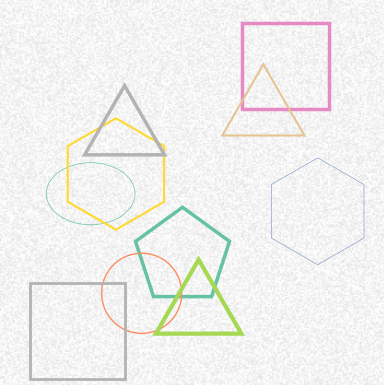[{"shape": "pentagon", "thickness": 2.5, "radius": 0.64, "center": [0.474, 0.333]}, {"shape": "oval", "thickness": 0.5, "radius": 0.58, "center": [0.235, 0.497]}, {"shape": "circle", "thickness": 1, "radius": 0.52, "center": [0.368, 0.238]}, {"shape": "hexagon", "thickness": 0.5, "radius": 0.69, "center": [0.825, 0.451]}, {"shape": "square", "thickness": 2.5, "radius": 0.56, "center": [0.741, 0.829]}, {"shape": "triangle", "thickness": 3, "radius": 0.64, "center": [0.516, 0.197]}, {"shape": "hexagon", "thickness": 1.5, "radius": 0.72, "center": [0.301, 0.548]}, {"shape": "triangle", "thickness": 1.5, "radius": 0.62, "center": [0.684, 0.71]}, {"shape": "triangle", "thickness": 2.5, "radius": 0.6, "center": [0.324, 0.658]}, {"shape": "square", "thickness": 2, "radius": 0.62, "center": [0.201, 0.14]}]